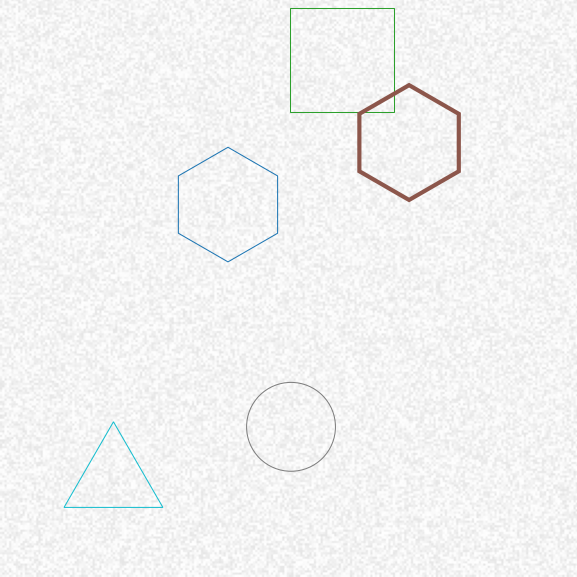[{"shape": "hexagon", "thickness": 0.5, "radius": 0.5, "center": [0.395, 0.645]}, {"shape": "square", "thickness": 0.5, "radius": 0.45, "center": [0.593, 0.895]}, {"shape": "hexagon", "thickness": 2, "radius": 0.5, "center": [0.708, 0.752]}, {"shape": "circle", "thickness": 0.5, "radius": 0.38, "center": [0.504, 0.26]}, {"shape": "triangle", "thickness": 0.5, "radius": 0.49, "center": [0.196, 0.17]}]